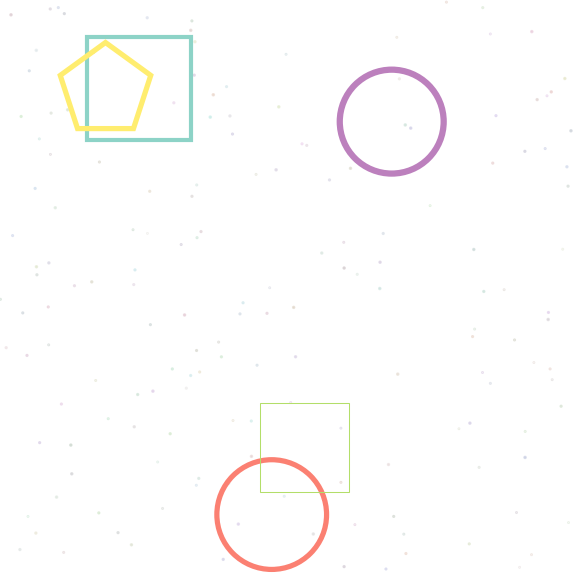[{"shape": "square", "thickness": 2, "radius": 0.45, "center": [0.241, 0.846]}, {"shape": "circle", "thickness": 2.5, "radius": 0.47, "center": [0.471, 0.108]}, {"shape": "square", "thickness": 0.5, "radius": 0.39, "center": [0.528, 0.225]}, {"shape": "circle", "thickness": 3, "radius": 0.45, "center": [0.678, 0.789]}, {"shape": "pentagon", "thickness": 2.5, "radius": 0.41, "center": [0.183, 0.843]}]